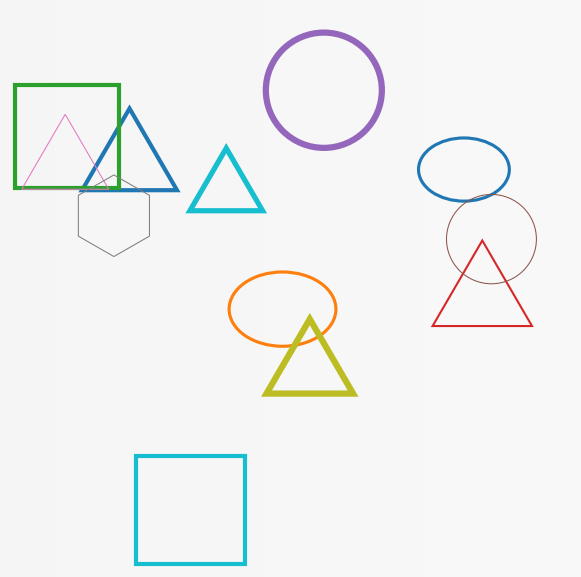[{"shape": "oval", "thickness": 1.5, "radius": 0.39, "center": [0.798, 0.706]}, {"shape": "triangle", "thickness": 2, "radius": 0.47, "center": [0.223, 0.717]}, {"shape": "oval", "thickness": 1.5, "radius": 0.46, "center": [0.486, 0.464]}, {"shape": "square", "thickness": 2, "radius": 0.45, "center": [0.116, 0.763]}, {"shape": "triangle", "thickness": 1, "radius": 0.49, "center": [0.83, 0.484]}, {"shape": "circle", "thickness": 3, "radius": 0.5, "center": [0.557, 0.843]}, {"shape": "circle", "thickness": 0.5, "radius": 0.39, "center": [0.846, 0.585]}, {"shape": "triangle", "thickness": 0.5, "radius": 0.43, "center": [0.112, 0.715]}, {"shape": "hexagon", "thickness": 0.5, "radius": 0.35, "center": [0.196, 0.626]}, {"shape": "triangle", "thickness": 3, "radius": 0.43, "center": [0.533, 0.361]}, {"shape": "triangle", "thickness": 2.5, "radius": 0.36, "center": [0.389, 0.67]}, {"shape": "square", "thickness": 2, "radius": 0.47, "center": [0.328, 0.116]}]